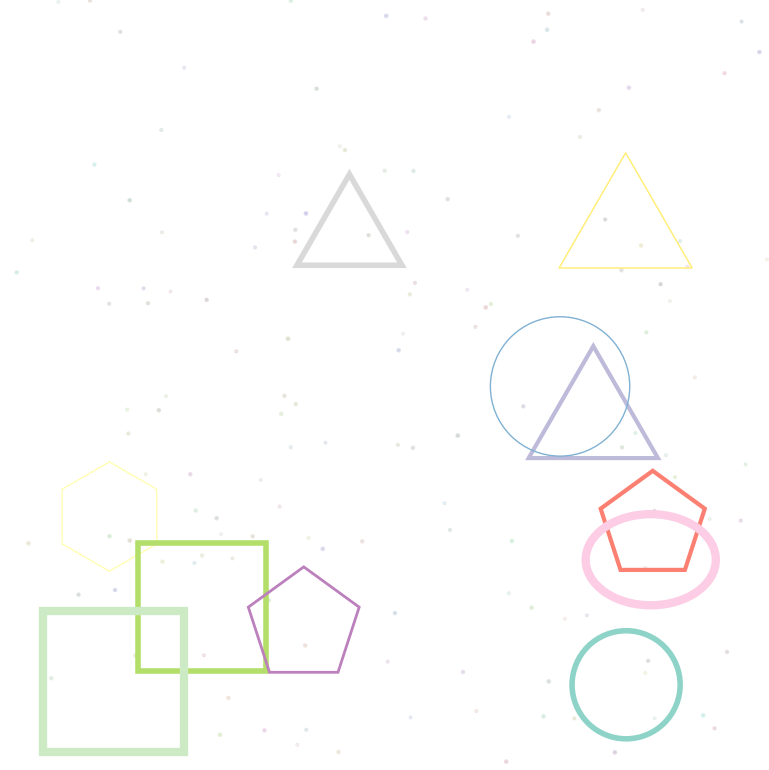[{"shape": "circle", "thickness": 2, "radius": 0.35, "center": [0.813, 0.111]}, {"shape": "hexagon", "thickness": 0.5, "radius": 0.35, "center": [0.142, 0.329]}, {"shape": "triangle", "thickness": 1.5, "radius": 0.48, "center": [0.771, 0.454]}, {"shape": "pentagon", "thickness": 1.5, "radius": 0.36, "center": [0.848, 0.317]}, {"shape": "circle", "thickness": 0.5, "radius": 0.45, "center": [0.727, 0.498]}, {"shape": "square", "thickness": 2, "radius": 0.42, "center": [0.262, 0.211]}, {"shape": "oval", "thickness": 3, "radius": 0.42, "center": [0.845, 0.273]}, {"shape": "triangle", "thickness": 2, "radius": 0.39, "center": [0.454, 0.695]}, {"shape": "pentagon", "thickness": 1, "radius": 0.38, "center": [0.394, 0.188]}, {"shape": "square", "thickness": 3, "radius": 0.46, "center": [0.147, 0.115]}, {"shape": "triangle", "thickness": 0.5, "radius": 0.5, "center": [0.813, 0.702]}]